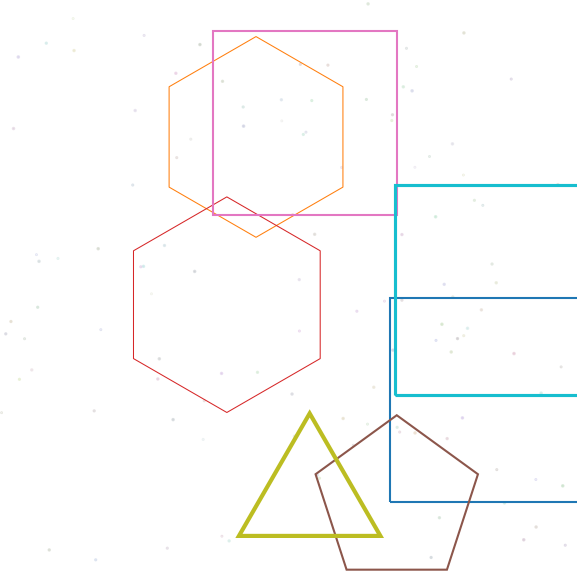[{"shape": "square", "thickness": 1, "radius": 0.88, "center": [0.852, 0.307]}, {"shape": "hexagon", "thickness": 0.5, "radius": 0.87, "center": [0.443, 0.762]}, {"shape": "hexagon", "thickness": 0.5, "radius": 0.93, "center": [0.393, 0.472]}, {"shape": "pentagon", "thickness": 1, "radius": 0.74, "center": [0.687, 0.132]}, {"shape": "square", "thickness": 1, "radius": 0.8, "center": [0.529, 0.786]}, {"shape": "triangle", "thickness": 2, "radius": 0.71, "center": [0.536, 0.142]}, {"shape": "square", "thickness": 1.5, "radius": 0.91, "center": [0.865, 0.497]}]